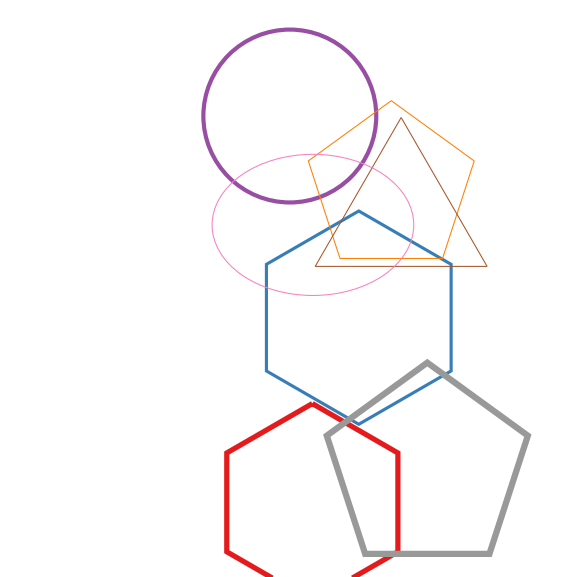[{"shape": "hexagon", "thickness": 2.5, "radius": 0.86, "center": [0.541, 0.129]}, {"shape": "hexagon", "thickness": 1.5, "radius": 0.92, "center": [0.621, 0.449]}, {"shape": "circle", "thickness": 2, "radius": 0.75, "center": [0.502, 0.798]}, {"shape": "pentagon", "thickness": 0.5, "radius": 0.76, "center": [0.678, 0.674]}, {"shape": "triangle", "thickness": 0.5, "radius": 0.86, "center": [0.695, 0.624]}, {"shape": "oval", "thickness": 0.5, "radius": 0.87, "center": [0.542, 0.61]}, {"shape": "pentagon", "thickness": 3, "radius": 0.92, "center": [0.74, 0.188]}]